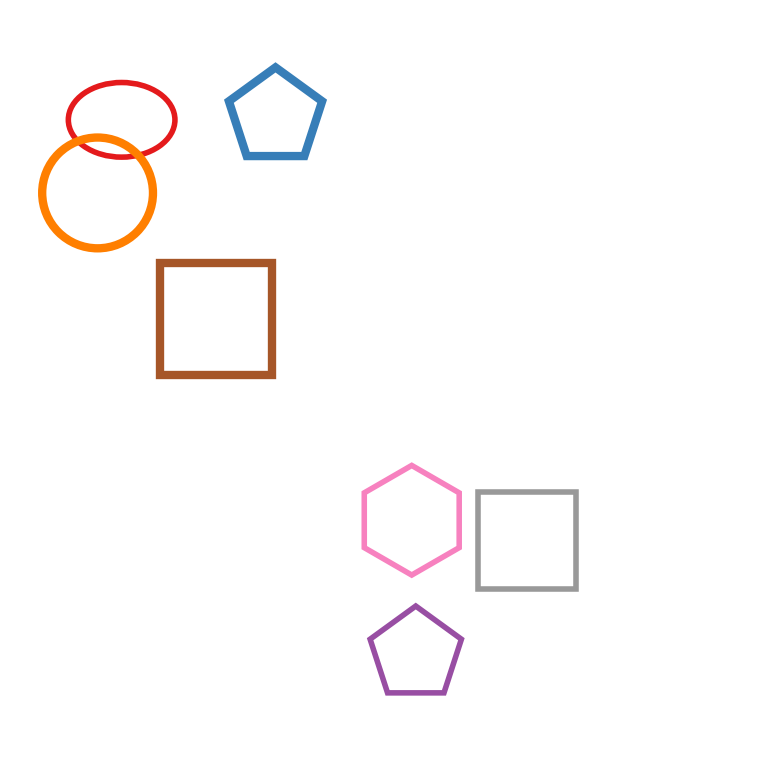[{"shape": "oval", "thickness": 2, "radius": 0.35, "center": [0.158, 0.844]}, {"shape": "pentagon", "thickness": 3, "radius": 0.32, "center": [0.358, 0.849]}, {"shape": "pentagon", "thickness": 2, "radius": 0.31, "center": [0.54, 0.151]}, {"shape": "circle", "thickness": 3, "radius": 0.36, "center": [0.127, 0.749]}, {"shape": "square", "thickness": 3, "radius": 0.37, "center": [0.281, 0.585]}, {"shape": "hexagon", "thickness": 2, "radius": 0.36, "center": [0.535, 0.324]}, {"shape": "square", "thickness": 2, "radius": 0.32, "center": [0.685, 0.298]}]